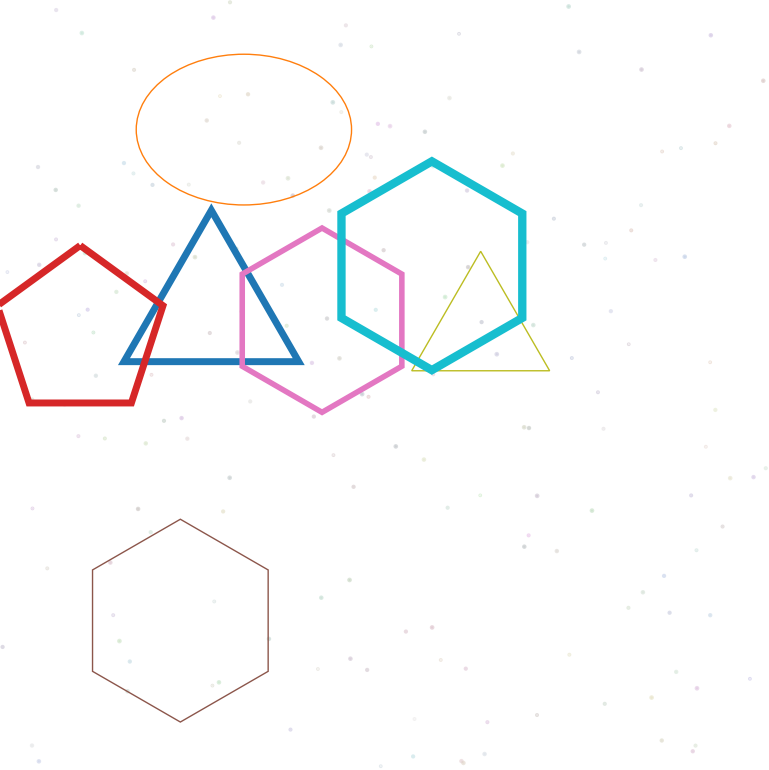[{"shape": "triangle", "thickness": 2.5, "radius": 0.66, "center": [0.274, 0.596]}, {"shape": "oval", "thickness": 0.5, "radius": 0.7, "center": [0.317, 0.832]}, {"shape": "pentagon", "thickness": 2.5, "radius": 0.57, "center": [0.104, 0.568]}, {"shape": "hexagon", "thickness": 0.5, "radius": 0.66, "center": [0.234, 0.194]}, {"shape": "hexagon", "thickness": 2, "radius": 0.6, "center": [0.418, 0.584]}, {"shape": "triangle", "thickness": 0.5, "radius": 0.52, "center": [0.624, 0.57]}, {"shape": "hexagon", "thickness": 3, "radius": 0.68, "center": [0.561, 0.655]}]